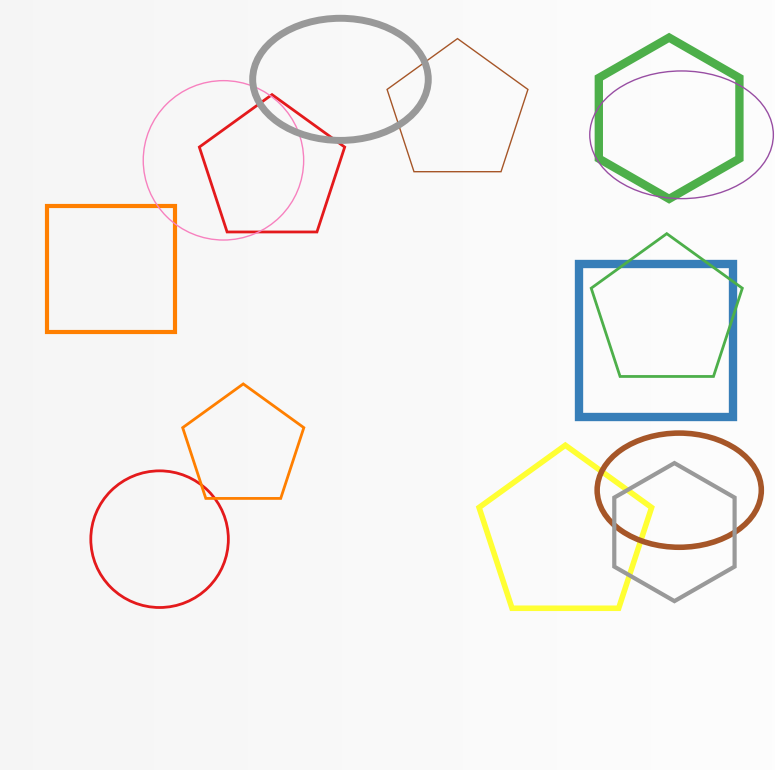[{"shape": "pentagon", "thickness": 1, "radius": 0.49, "center": [0.351, 0.779]}, {"shape": "circle", "thickness": 1, "radius": 0.44, "center": [0.206, 0.3]}, {"shape": "square", "thickness": 3, "radius": 0.5, "center": [0.846, 0.558]}, {"shape": "pentagon", "thickness": 1, "radius": 0.51, "center": [0.86, 0.594]}, {"shape": "hexagon", "thickness": 3, "radius": 0.52, "center": [0.863, 0.846]}, {"shape": "oval", "thickness": 0.5, "radius": 0.59, "center": [0.879, 0.825]}, {"shape": "pentagon", "thickness": 1, "radius": 0.41, "center": [0.314, 0.419]}, {"shape": "square", "thickness": 1.5, "radius": 0.41, "center": [0.143, 0.651]}, {"shape": "pentagon", "thickness": 2, "radius": 0.59, "center": [0.729, 0.305]}, {"shape": "pentagon", "thickness": 0.5, "radius": 0.48, "center": [0.59, 0.854]}, {"shape": "oval", "thickness": 2, "radius": 0.53, "center": [0.876, 0.363]}, {"shape": "circle", "thickness": 0.5, "radius": 0.52, "center": [0.288, 0.792]}, {"shape": "oval", "thickness": 2.5, "radius": 0.57, "center": [0.439, 0.897]}, {"shape": "hexagon", "thickness": 1.5, "radius": 0.45, "center": [0.87, 0.309]}]